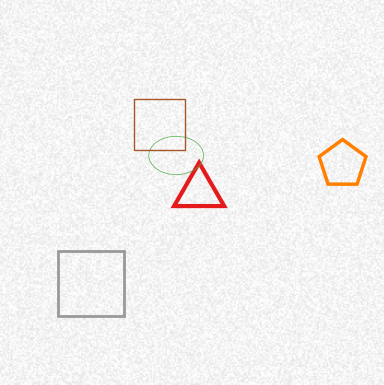[{"shape": "triangle", "thickness": 3, "radius": 0.38, "center": [0.517, 0.502]}, {"shape": "oval", "thickness": 0.5, "radius": 0.36, "center": [0.458, 0.596]}, {"shape": "pentagon", "thickness": 2.5, "radius": 0.32, "center": [0.89, 0.573]}, {"shape": "square", "thickness": 1, "radius": 0.33, "center": [0.415, 0.676]}, {"shape": "square", "thickness": 2, "radius": 0.42, "center": [0.236, 0.264]}]